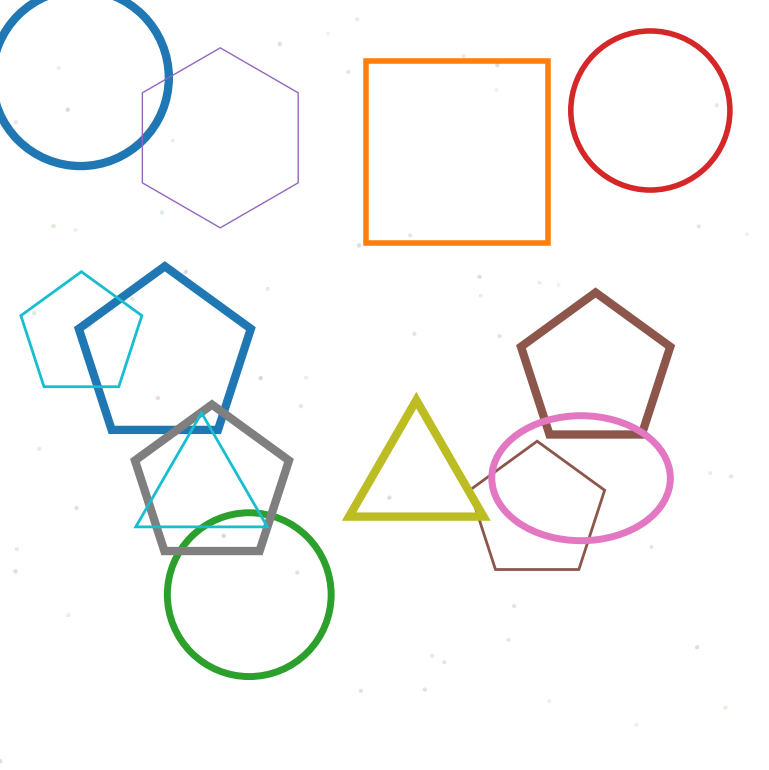[{"shape": "circle", "thickness": 3, "radius": 0.57, "center": [0.105, 0.899]}, {"shape": "pentagon", "thickness": 3, "radius": 0.59, "center": [0.214, 0.537]}, {"shape": "square", "thickness": 2, "radius": 0.59, "center": [0.594, 0.803]}, {"shape": "circle", "thickness": 2.5, "radius": 0.53, "center": [0.324, 0.228]}, {"shape": "circle", "thickness": 2, "radius": 0.52, "center": [0.845, 0.856]}, {"shape": "hexagon", "thickness": 0.5, "radius": 0.58, "center": [0.286, 0.821]}, {"shape": "pentagon", "thickness": 3, "radius": 0.51, "center": [0.774, 0.518]}, {"shape": "pentagon", "thickness": 1, "radius": 0.46, "center": [0.698, 0.335]}, {"shape": "oval", "thickness": 2.5, "radius": 0.58, "center": [0.755, 0.379]}, {"shape": "pentagon", "thickness": 3, "radius": 0.53, "center": [0.275, 0.369]}, {"shape": "triangle", "thickness": 3, "radius": 0.5, "center": [0.541, 0.379]}, {"shape": "pentagon", "thickness": 1, "radius": 0.41, "center": [0.106, 0.565]}, {"shape": "triangle", "thickness": 1, "radius": 0.49, "center": [0.262, 0.365]}]